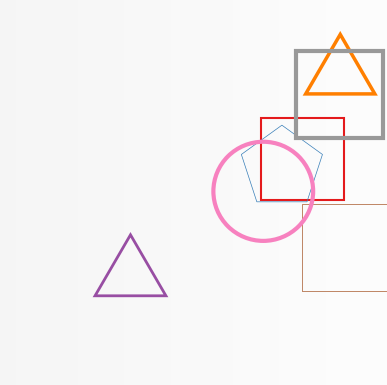[{"shape": "square", "thickness": 1.5, "radius": 0.53, "center": [0.781, 0.587]}, {"shape": "pentagon", "thickness": 0.5, "radius": 0.55, "center": [0.727, 0.565]}, {"shape": "triangle", "thickness": 2, "radius": 0.53, "center": [0.337, 0.285]}, {"shape": "triangle", "thickness": 2.5, "radius": 0.52, "center": [0.878, 0.808]}, {"shape": "square", "thickness": 0.5, "radius": 0.56, "center": [0.893, 0.358]}, {"shape": "circle", "thickness": 3, "radius": 0.64, "center": [0.679, 0.503]}, {"shape": "square", "thickness": 3, "radius": 0.56, "center": [0.876, 0.754]}]